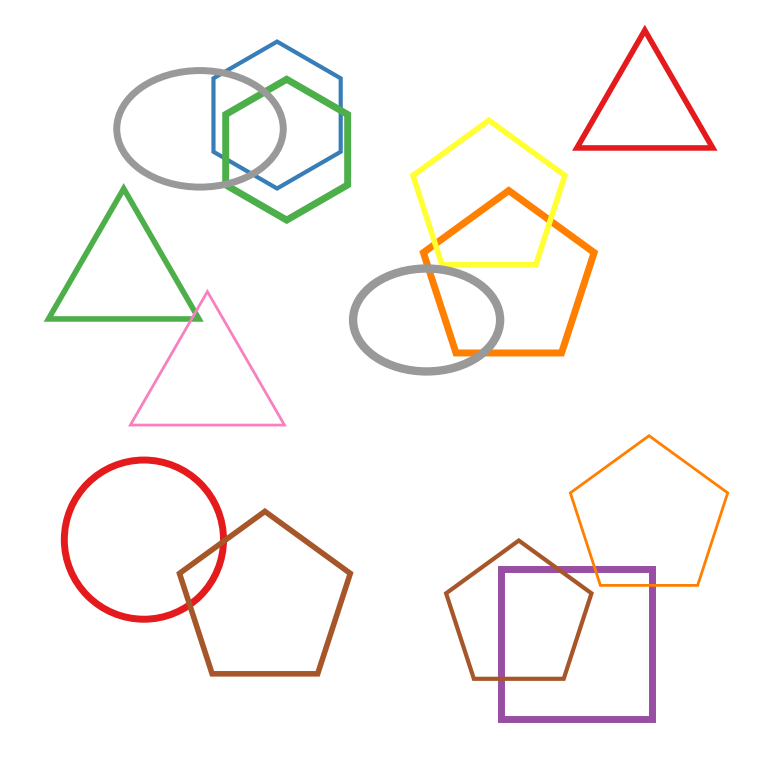[{"shape": "circle", "thickness": 2.5, "radius": 0.52, "center": [0.187, 0.299]}, {"shape": "triangle", "thickness": 2, "radius": 0.51, "center": [0.837, 0.859]}, {"shape": "hexagon", "thickness": 1.5, "radius": 0.48, "center": [0.36, 0.851]}, {"shape": "hexagon", "thickness": 2.5, "radius": 0.46, "center": [0.372, 0.806]}, {"shape": "triangle", "thickness": 2, "radius": 0.56, "center": [0.161, 0.642]}, {"shape": "square", "thickness": 2.5, "radius": 0.49, "center": [0.749, 0.164]}, {"shape": "pentagon", "thickness": 1, "radius": 0.54, "center": [0.843, 0.327]}, {"shape": "pentagon", "thickness": 2.5, "radius": 0.58, "center": [0.661, 0.636]}, {"shape": "pentagon", "thickness": 2, "radius": 0.52, "center": [0.635, 0.74]}, {"shape": "pentagon", "thickness": 2, "radius": 0.58, "center": [0.344, 0.219]}, {"shape": "pentagon", "thickness": 1.5, "radius": 0.5, "center": [0.674, 0.199]}, {"shape": "triangle", "thickness": 1, "radius": 0.58, "center": [0.269, 0.506]}, {"shape": "oval", "thickness": 3, "radius": 0.48, "center": [0.554, 0.584]}, {"shape": "oval", "thickness": 2.5, "radius": 0.54, "center": [0.26, 0.833]}]